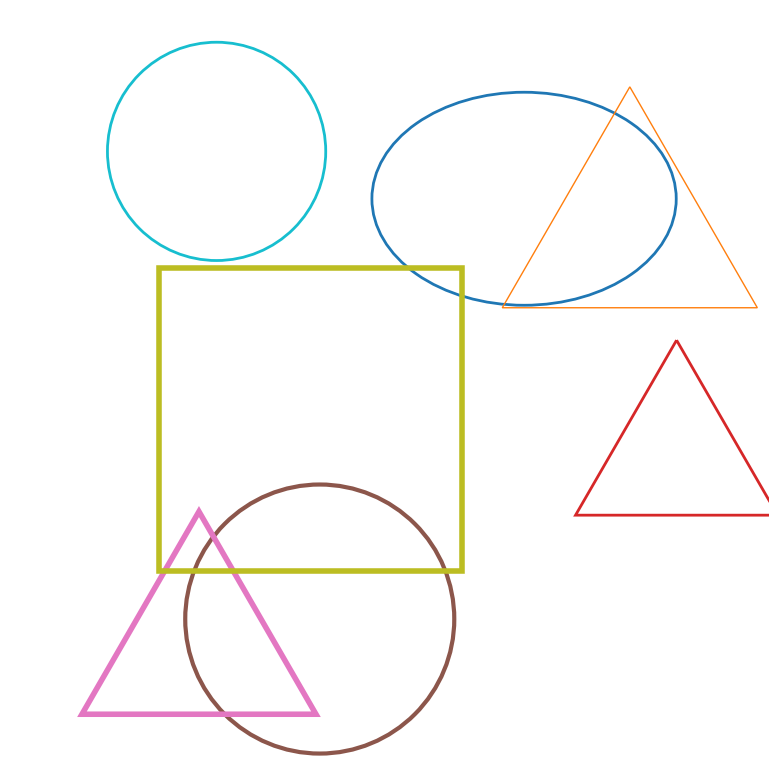[{"shape": "oval", "thickness": 1, "radius": 0.99, "center": [0.681, 0.742]}, {"shape": "triangle", "thickness": 0.5, "radius": 0.96, "center": [0.818, 0.696]}, {"shape": "triangle", "thickness": 1, "radius": 0.76, "center": [0.879, 0.407]}, {"shape": "circle", "thickness": 1.5, "radius": 0.87, "center": [0.415, 0.196]}, {"shape": "triangle", "thickness": 2, "radius": 0.88, "center": [0.258, 0.16]}, {"shape": "square", "thickness": 2, "radius": 0.98, "center": [0.404, 0.455]}, {"shape": "circle", "thickness": 1, "radius": 0.71, "center": [0.281, 0.803]}]